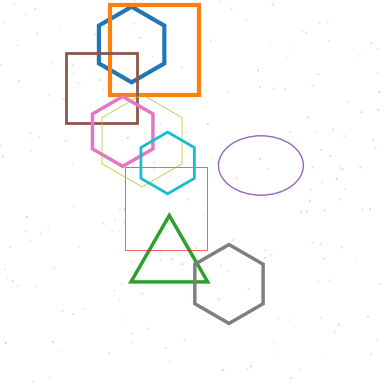[{"shape": "hexagon", "thickness": 3, "radius": 0.49, "center": [0.342, 0.884]}, {"shape": "square", "thickness": 3, "radius": 0.58, "center": [0.402, 0.87]}, {"shape": "triangle", "thickness": 2.5, "radius": 0.58, "center": [0.44, 0.325]}, {"shape": "square", "thickness": 0.5, "radius": 0.53, "center": [0.432, 0.458]}, {"shape": "oval", "thickness": 1, "radius": 0.55, "center": [0.678, 0.57]}, {"shape": "square", "thickness": 2, "radius": 0.46, "center": [0.264, 0.771]}, {"shape": "hexagon", "thickness": 2.5, "radius": 0.45, "center": [0.319, 0.659]}, {"shape": "hexagon", "thickness": 2.5, "radius": 0.51, "center": [0.595, 0.262]}, {"shape": "hexagon", "thickness": 0.5, "radius": 0.6, "center": [0.369, 0.635]}, {"shape": "hexagon", "thickness": 2, "radius": 0.4, "center": [0.435, 0.577]}]